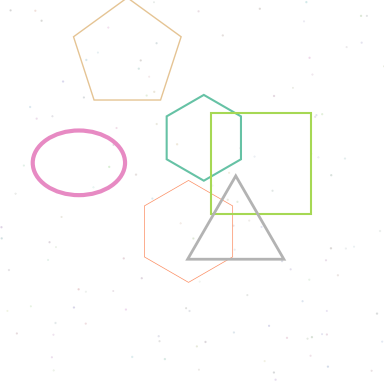[{"shape": "hexagon", "thickness": 1.5, "radius": 0.56, "center": [0.529, 0.642]}, {"shape": "hexagon", "thickness": 0.5, "radius": 0.66, "center": [0.49, 0.399]}, {"shape": "oval", "thickness": 3, "radius": 0.6, "center": [0.205, 0.577]}, {"shape": "square", "thickness": 1.5, "radius": 0.65, "center": [0.679, 0.575]}, {"shape": "pentagon", "thickness": 1, "radius": 0.73, "center": [0.331, 0.859]}, {"shape": "triangle", "thickness": 2, "radius": 0.72, "center": [0.612, 0.399]}]